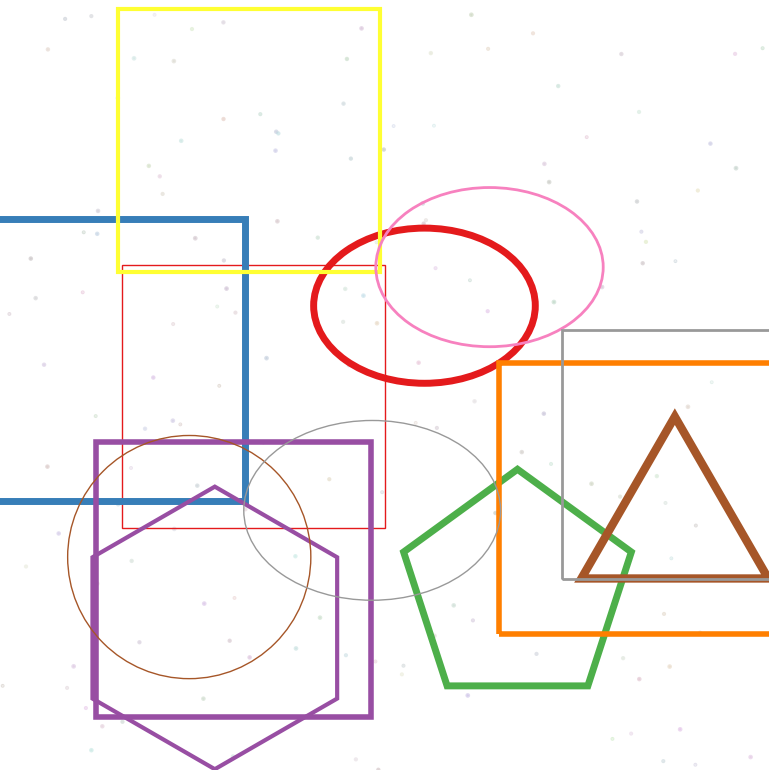[{"shape": "square", "thickness": 0.5, "radius": 0.85, "center": [0.329, 0.485]}, {"shape": "oval", "thickness": 2.5, "radius": 0.72, "center": [0.551, 0.603]}, {"shape": "square", "thickness": 2.5, "radius": 0.92, "center": [0.135, 0.533]}, {"shape": "pentagon", "thickness": 2.5, "radius": 0.78, "center": [0.672, 0.235]}, {"shape": "hexagon", "thickness": 1.5, "radius": 0.92, "center": [0.279, 0.185]}, {"shape": "square", "thickness": 2, "radius": 0.89, "center": [0.303, 0.247]}, {"shape": "square", "thickness": 2, "radius": 0.88, "center": [0.824, 0.352]}, {"shape": "square", "thickness": 1.5, "radius": 0.85, "center": [0.323, 0.817]}, {"shape": "circle", "thickness": 0.5, "radius": 0.79, "center": [0.246, 0.277]}, {"shape": "triangle", "thickness": 3, "radius": 0.7, "center": [0.876, 0.319]}, {"shape": "oval", "thickness": 1, "radius": 0.74, "center": [0.636, 0.653]}, {"shape": "square", "thickness": 1, "radius": 0.81, "center": [0.892, 0.41]}, {"shape": "oval", "thickness": 0.5, "radius": 0.83, "center": [0.483, 0.337]}]